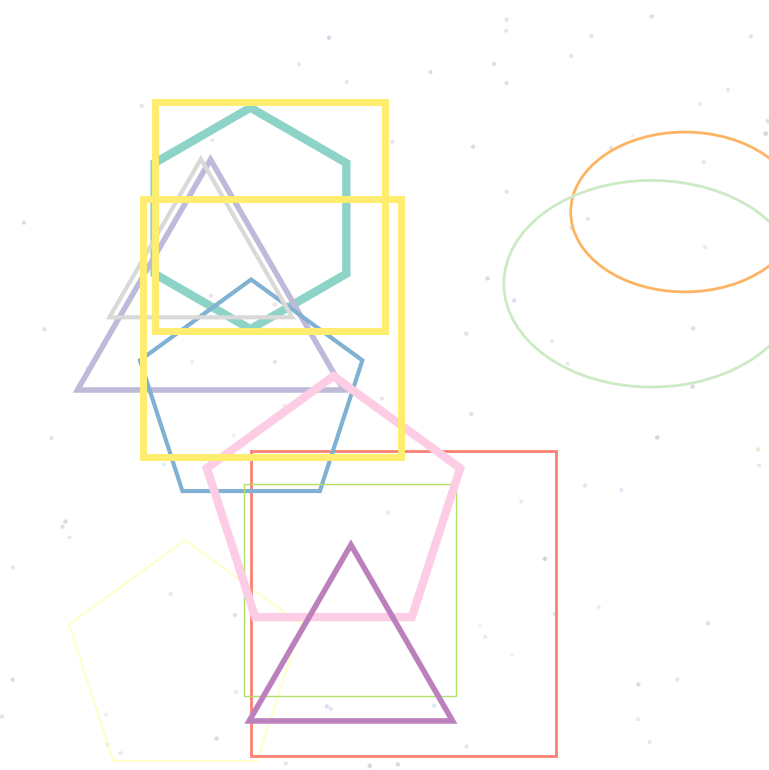[{"shape": "hexagon", "thickness": 3, "radius": 0.72, "center": [0.325, 0.716]}, {"shape": "pentagon", "thickness": 0.5, "radius": 0.79, "center": [0.24, 0.14]}, {"shape": "triangle", "thickness": 2, "radius": 1.0, "center": [0.273, 0.593]}, {"shape": "square", "thickness": 1, "radius": 0.99, "center": [0.524, 0.216]}, {"shape": "pentagon", "thickness": 1.5, "radius": 0.76, "center": [0.326, 0.485]}, {"shape": "oval", "thickness": 1, "radius": 0.74, "center": [0.889, 0.725]}, {"shape": "square", "thickness": 0.5, "radius": 0.69, "center": [0.455, 0.234]}, {"shape": "pentagon", "thickness": 3, "radius": 0.86, "center": [0.433, 0.339]}, {"shape": "triangle", "thickness": 1.5, "radius": 0.69, "center": [0.261, 0.656]}, {"shape": "triangle", "thickness": 2, "radius": 0.76, "center": [0.456, 0.14]}, {"shape": "oval", "thickness": 1, "radius": 0.96, "center": [0.846, 0.632]}, {"shape": "square", "thickness": 2.5, "radius": 0.75, "center": [0.351, 0.719]}, {"shape": "square", "thickness": 2.5, "radius": 0.84, "center": [0.353, 0.575]}]